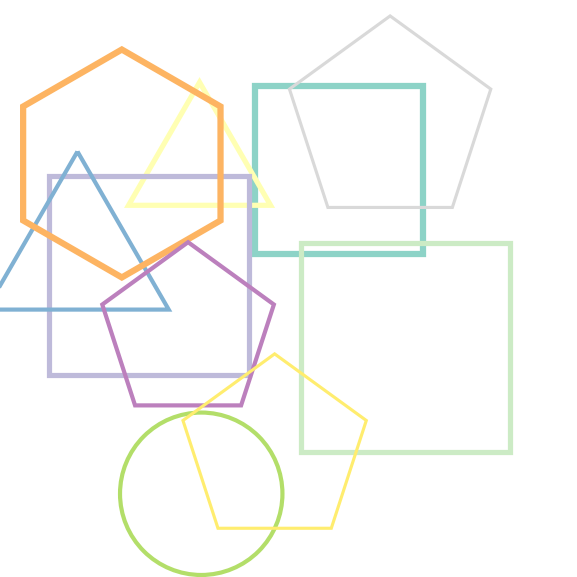[{"shape": "square", "thickness": 3, "radius": 0.73, "center": [0.588, 0.705]}, {"shape": "triangle", "thickness": 2.5, "radius": 0.71, "center": [0.346, 0.715]}, {"shape": "square", "thickness": 2.5, "radius": 0.87, "center": [0.258, 0.522]}, {"shape": "triangle", "thickness": 2, "radius": 0.91, "center": [0.134, 0.554]}, {"shape": "hexagon", "thickness": 3, "radius": 0.99, "center": [0.211, 0.716]}, {"shape": "circle", "thickness": 2, "radius": 0.7, "center": [0.348, 0.144]}, {"shape": "pentagon", "thickness": 1.5, "radius": 0.92, "center": [0.676, 0.788]}, {"shape": "pentagon", "thickness": 2, "radius": 0.78, "center": [0.326, 0.424]}, {"shape": "square", "thickness": 2.5, "radius": 0.91, "center": [0.702, 0.398]}, {"shape": "pentagon", "thickness": 1.5, "radius": 0.83, "center": [0.476, 0.219]}]